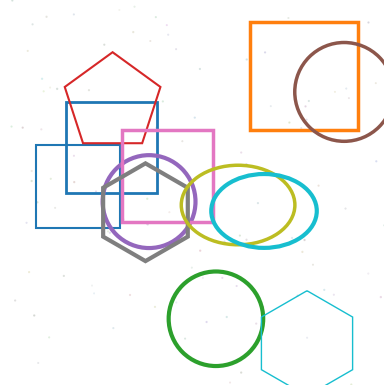[{"shape": "square", "thickness": 1.5, "radius": 0.54, "center": [0.202, 0.516]}, {"shape": "square", "thickness": 2, "radius": 0.59, "center": [0.289, 0.616]}, {"shape": "square", "thickness": 2.5, "radius": 0.7, "center": [0.79, 0.803]}, {"shape": "circle", "thickness": 3, "radius": 0.61, "center": [0.561, 0.172]}, {"shape": "pentagon", "thickness": 1.5, "radius": 0.65, "center": [0.292, 0.734]}, {"shape": "circle", "thickness": 3, "radius": 0.6, "center": [0.387, 0.476]}, {"shape": "circle", "thickness": 2.5, "radius": 0.64, "center": [0.894, 0.761]}, {"shape": "square", "thickness": 2.5, "radius": 0.59, "center": [0.434, 0.543]}, {"shape": "hexagon", "thickness": 3, "radius": 0.63, "center": [0.378, 0.449]}, {"shape": "oval", "thickness": 2.5, "radius": 0.74, "center": [0.618, 0.468]}, {"shape": "hexagon", "thickness": 1, "radius": 0.68, "center": [0.797, 0.108]}, {"shape": "oval", "thickness": 3, "radius": 0.69, "center": [0.686, 0.452]}]